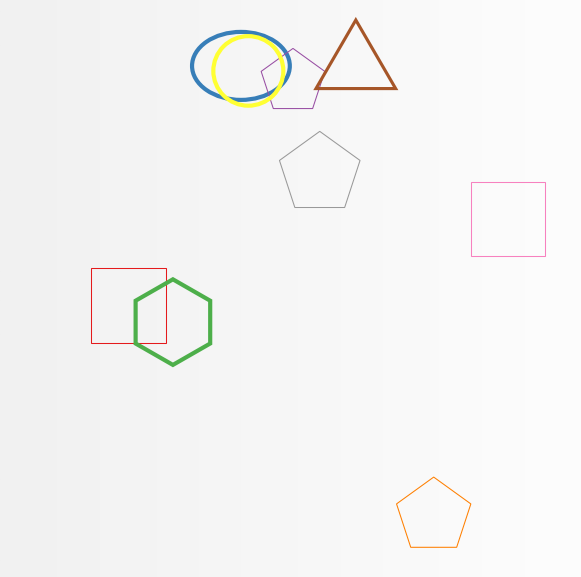[{"shape": "square", "thickness": 0.5, "radius": 0.32, "center": [0.22, 0.47]}, {"shape": "oval", "thickness": 2, "radius": 0.42, "center": [0.414, 0.885]}, {"shape": "hexagon", "thickness": 2, "radius": 0.37, "center": [0.297, 0.441]}, {"shape": "pentagon", "thickness": 0.5, "radius": 0.29, "center": [0.504, 0.858]}, {"shape": "pentagon", "thickness": 0.5, "radius": 0.34, "center": [0.746, 0.106]}, {"shape": "circle", "thickness": 2, "radius": 0.3, "center": [0.427, 0.876]}, {"shape": "triangle", "thickness": 1.5, "radius": 0.4, "center": [0.612, 0.885]}, {"shape": "square", "thickness": 0.5, "radius": 0.32, "center": [0.874, 0.62]}, {"shape": "pentagon", "thickness": 0.5, "radius": 0.36, "center": [0.55, 0.699]}]